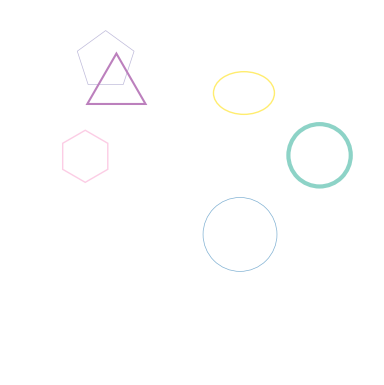[{"shape": "circle", "thickness": 3, "radius": 0.4, "center": [0.83, 0.597]}, {"shape": "pentagon", "thickness": 0.5, "radius": 0.39, "center": [0.274, 0.843]}, {"shape": "circle", "thickness": 0.5, "radius": 0.48, "center": [0.623, 0.391]}, {"shape": "hexagon", "thickness": 1, "radius": 0.34, "center": [0.221, 0.594]}, {"shape": "triangle", "thickness": 1.5, "radius": 0.44, "center": [0.302, 0.774]}, {"shape": "oval", "thickness": 1, "radius": 0.4, "center": [0.634, 0.758]}]